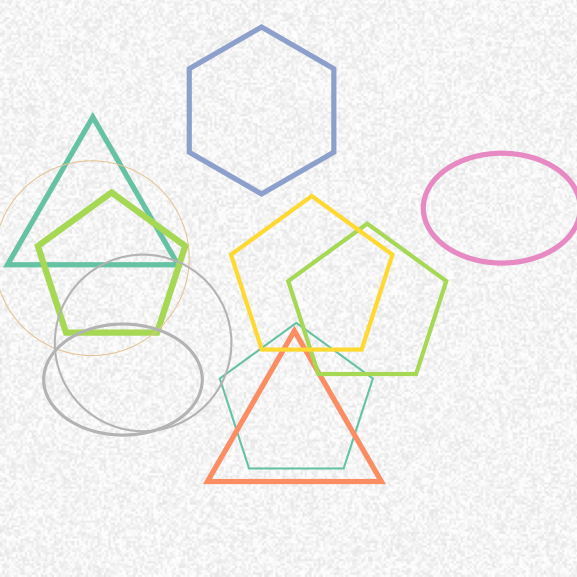[{"shape": "triangle", "thickness": 2.5, "radius": 0.85, "center": [0.161, 0.626]}, {"shape": "pentagon", "thickness": 1, "radius": 0.7, "center": [0.513, 0.301]}, {"shape": "triangle", "thickness": 2.5, "radius": 0.87, "center": [0.51, 0.252]}, {"shape": "hexagon", "thickness": 2.5, "radius": 0.72, "center": [0.453, 0.808]}, {"shape": "oval", "thickness": 2.5, "radius": 0.68, "center": [0.869, 0.639]}, {"shape": "pentagon", "thickness": 2, "radius": 0.72, "center": [0.636, 0.468]}, {"shape": "pentagon", "thickness": 3, "radius": 0.67, "center": [0.193, 0.532]}, {"shape": "pentagon", "thickness": 2, "radius": 0.74, "center": [0.54, 0.513]}, {"shape": "circle", "thickness": 0.5, "radius": 0.84, "center": [0.159, 0.552]}, {"shape": "circle", "thickness": 1, "radius": 0.76, "center": [0.248, 0.405]}, {"shape": "oval", "thickness": 1.5, "radius": 0.69, "center": [0.213, 0.342]}]